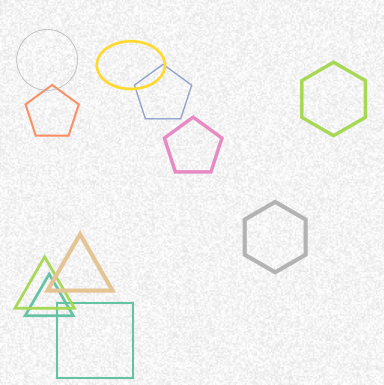[{"shape": "triangle", "thickness": 2, "radius": 0.36, "center": [0.128, 0.216]}, {"shape": "square", "thickness": 1.5, "radius": 0.49, "center": [0.247, 0.116]}, {"shape": "pentagon", "thickness": 1.5, "radius": 0.36, "center": [0.135, 0.707]}, {"shape": "pentagon", "thickness": 1, "radius": 0.39, "center": [0.424, 0.755]}, {"shape": "pentagon", "thickness": 2.5, "radius": 0.39, "center": [0.502, 0.617]}, {"shape": "hexagon", "thickness": 2.5, "radius": 0.48, "center": [0.866, 0.743]}, {"shape": "triangle", "thickness": 2, "radius": 0.45, "center": [0.116, 0.244]}, {"shape": "oval", "thickness": 2, "radius": 0.44, "center": [0.34, 0.831]}, {"shape": "triangle", "thickness": 3, "radius": 0.49, "center": [0.208, 0.294]}, {"shape": "circle", "thickness": 0.5, "radius": 0.4, "center": [0.123, 0.844]}, {"shape": "hexagon", "thickness": 3, "radius": 0.46, "center": [0.715, 0.384]}]